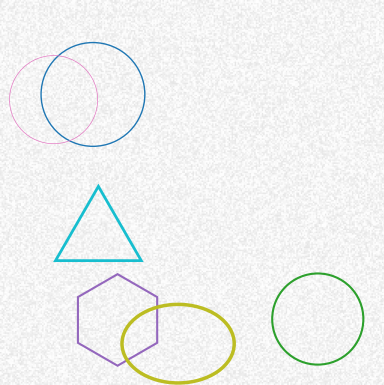[{"shape": "circle", "thickness": 1, "radius": 0.67, "center": [0.241, 0.755]}, {"shape": "circle", "thickness": 1.5, "radius": 0.59, "center": [0.825, 0.171]}, {"shape": "hexagon", "thickness": 1.5, "radius": 0.59, "center": [0.305, 0.169]}, {"shape": "circle", "thickness": 0.5, "radius": 0.57, "center": [0.139, 0.741]}, {"shape": "oval", "thickness": 2.5, "radius": 0.73, "center": [0.463, 0.107]}, {"shape": "triangle", "thickness": 2, "radius": 0.64, "center": [0.256, 0.387]}]